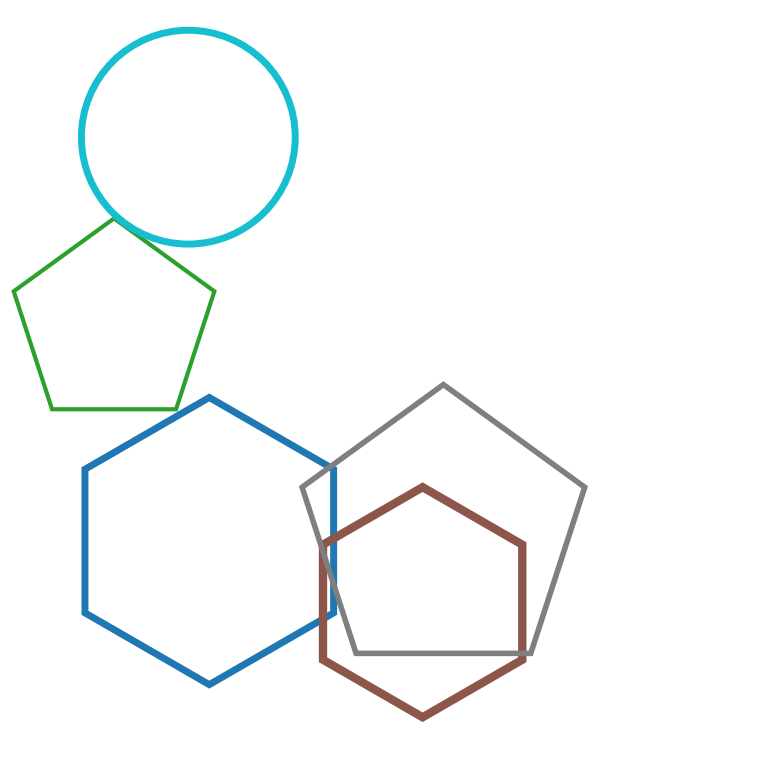[{"shape": "hexagon", "thickness": 2.5, "radius": 0.93, "center": [0.272, 0.297]}, {"shape": "pentagon", "thickness": 1.5, "radius": 0.69, "center": [0.148, 0.579]}, {"shape": "hexagon", "thickness": 3, "radius": 0.75, "center": [0.549, 0.218]}, {"shape": "pentagon", "thickness": 2, "radius": 0.96, "center": [0.576, 0.308]}, {"shape": "circle", "thickness": 2.5, "radius": 0.69, "center": [0.245, 0.822]}]